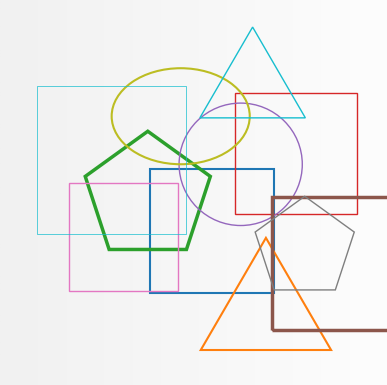[{"shape": "square", "thickness": 1.5, "radius": 0.81, "center": [0.547, 0.401]}, {"shape": "triangle", "thickness": 1.5, "radius": 0.97, "center": [0.686, 0.188]}, {"shape": "pentagon", "thickness": 2.5, "radius": 0.85, "center": [0.381, 0.489]}, {"shape": "square", "thickness": 1, "radius": 0.79, "center": [0.765, 0.602]}, {"shape": "circle", "thickness": 1, "radius": 0.79, "center": [0.621, 0.573]}, {"shape": "square", "thickness": 2.5, "radius": 0.87, "center": [0.875, 0.316]}, {"shape": "square", "thickness": 1, "radius": 0.7, "center": [0.319, 0.385]}, {"shape": "pentagon", "thickness": 1, "radius": 0.67, "center": [0.786, 0.356]}, {"shape": "oval", "thickness": 1.5, "radius": 0.89, "center": [0.466, 0.698]}, {"shape": "triangle", "thickness": 1, "radius": 0.79, "center": [0.652, 0.772]}, {"shape": "square", "thickness": 0.5, "radius": 0.96, "center": [0.287, 0.585]}]